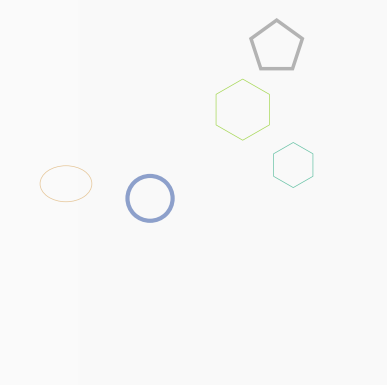[{"shape": "hexagon", "thickness": 0.5, "radius": 0.29, "center": [0.757, 0.571]}, {"shape": "circle", "thickness": 3, "radius": 0.29, "center": [0.387, 0.485]}, {"shape": "hexagon", "thickness": 0.5, "radius": 0.4, "center": [0.626, 0.715]}, {"shape": "oval", "thickness": 0.5, "radius": 0.33, "center": [0.17, 0.523]}, {"shape": "pentagon", "thickness": 2.5, "radius": 0.35, "center": [0.714, 0.878]}]